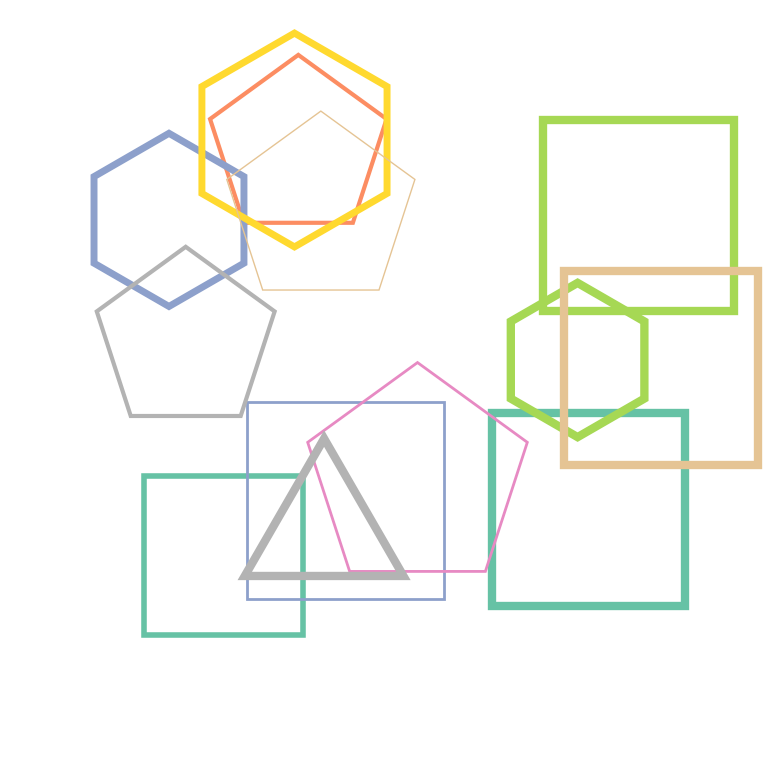[{"shape": "square", "thickness": 3, "radius": 0.63, "center": [0.764, 0.338]}, {"shape": "square", "thickness": 2, "radius": 0.52, "center": [0.291, 0.278]}, {"shape": "pentagon", "thickness": 1.5, "radius": 0.6, "center": [0.387, 0.808]}, {"shape": "square", "thickness": 1, "radius": 0.64, "center": [0.449, 0.35]}, {"shape": "hexagon", "thickness": 2.5, "radius": 0.56, "center": [0.219, 0.714]}, {"shape": "pentagon", "thickness": 1, "radius": 0.75, "center": [0.542, 0.379]}, {"shape": "square", "thickness": 3, "radius": 0.62, "center": [0.829, 0.72]}, {"shape": "hexagon", "thickness": 3, "radius": 0.5, "center": [0.75, 0.532]}, {"shape": "hexagon", "thickness": 2.5, "radius": 0.69, "center": [0.382, 0.818]}, {"shape": "pentagon", "thickness": 0.5, "radius": 0.64, "center": [0.417, 0.727]}, {"shape": "square", "thickness": 3, "radius": 0.63, "center": [0.858, 0.522]}, {"shape": "triangle", "thickness": 3, "radius": 0.59, "center": [0.421, 0.311]}, {"shape": "pentagon", "thickness": 1.5, "radius": 0.61, "center": [0.241, 0.558]}]